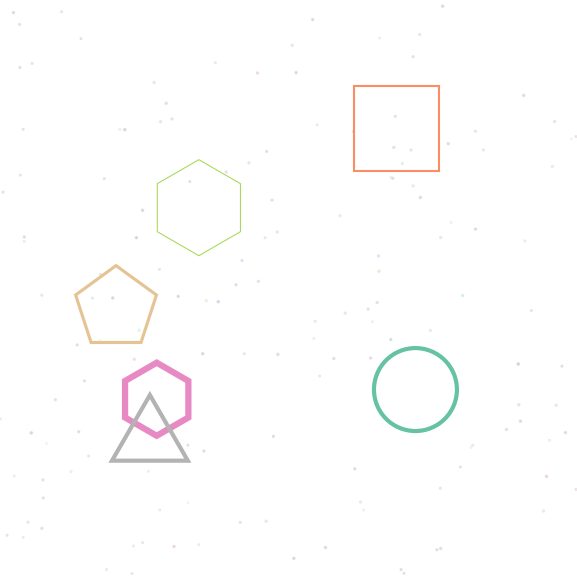[{"shape": "circle", "thickness": 2, "radius": 0.36, "center": [0.719, 0.325]}, {"shape": "square", "thickness": 1, "radius": 0.37, "center": [0.687, 0.777]}, {"shape": "hexagon", "thickness": 3, "radius": 0.32, "center": [0.271, 0.308]}, {"shape": "hexagon", "thickness": 0.5, "radius": 0.42, "center": [0.344, 0.64]}, {"shape": "pentagon", "thickness": 1.5, "radius": 0.37, "center": [0.201, 0.466]}, {"shape": "triangle", "thickness": 2, "radius": 0.38, "center": [0.26, 0.239]}]